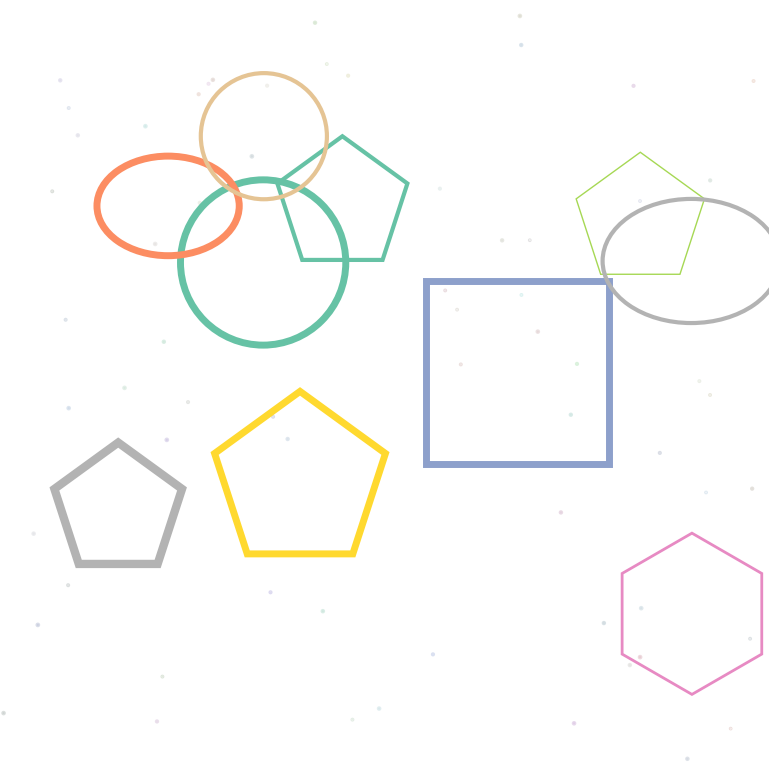[{"shape": "circle", "thickness": 2.5, "radius": 0.54, "center": [0.342, 0.659]}, {"shape": "pentagon", "thickness": 1.5, "radius": 0.44, "center": [0.445, 0.734]}, {"shape": "oval", "thickness": 2.5, "radius": 0.46, "center": [0.218, 0.733]}, {"shape": "square", "thickness": 2.5, "radius": 0.6, "center": [0.672, 0.516]}, {"shape": "hexagon", "thickness": 1, "radius": 0.52, "center": [0.899, 0.203]}, {"shape": "pentagon", "thickness": 0.5, "radius": 0.44, "center": [0.832, 0.715]}, {"shape": "pentagon", "thickness": 2.5, "radius": 0.58, "center": [0.39, 0.375]}, {"shape": "circle", "thickness": 1.5, "radius": 0.41, "center": [0.343, 0.823]}, {"shape": "pentagon", "thickness": 3, "radius": 0.44, "center": [0.154, 0.338]}, {"shape": "oval", "thickness": 1.5, "radius": 0.58, "center": [0.898, 0.661]}]